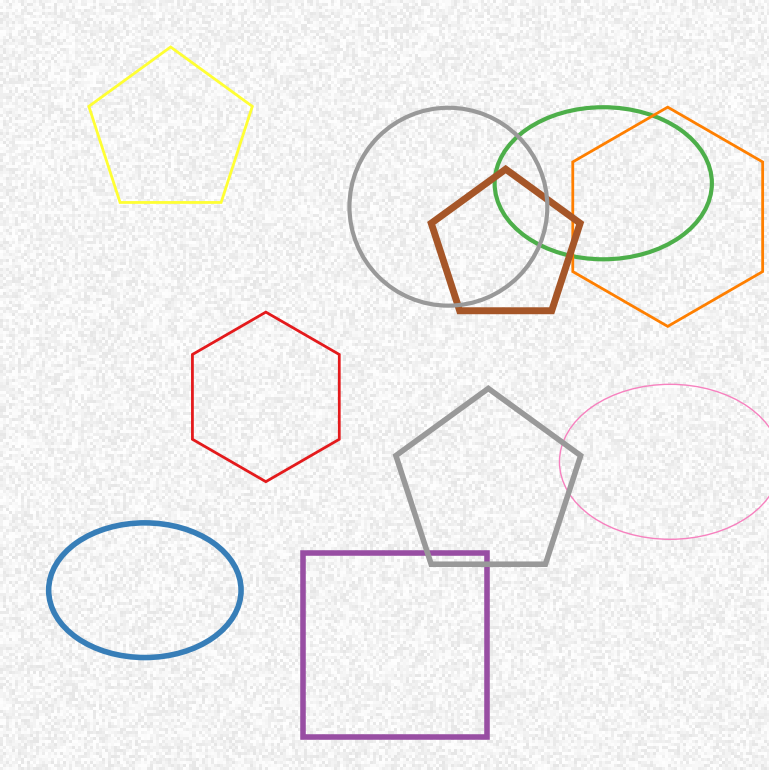[{"shape": "hexagon", "thickness": 1, "radius": 0.55, "center": [0.345, 0.485]}, {"shape": "oval", "thickness": 2, "radius": 0.62, "center": [0.188, 0.234]}, {"shape": "oval", "thickness": 1.5, "radius": 0.71, "center": [0.783, 0.762]}, {"shape": "square", "thickness": 2, "radius": 0.6, "center": [0.513, 0.162]}, {"shape": "hexagon", "thickness": 1, "radius": 0.71, "center": [0.867, 0.718]}, {"shape": "pentagon", "thickness": 1, "radius": 0.56, "center": [0.222, 0.827]}, {"shape": "pentagon", "thickness": 2.5, "radius": 0.51, "center": [0.657, 0.679]}, {"shape": "oval", "thickness": 0.5, "radius": 0.72, "center": [0.87, 0.4]}, {"shape": "circle", "thickness": 1.5, "radius": 0.64, "center": [0.582, 0.732]}, {"shape": "pentagon", "thickness": 2, "radius": 0.63, "center": [0.634, 0.369]}]